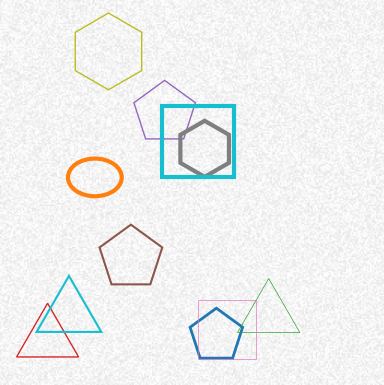[{"shape": "pentagon", "thickness": 2, "radius": 0.36, "center": [0.562, 0.128]}, {"shape": "oval", "thickness": 3, "radius": 0.35, "center": [0.246, 0.539]}, {"shape": "triangle", "thickness": 0.5, "radius": 0.47, "center": [0.698, 0.183]}, {"shape": "triangle", "thickness": 1, "radius": 0.47, "center": [0.124, 0.119]}, {"shape": "pentagon", "thickness": 1, "radius": 0.42, "center": [0.428, 0.707]}, {"shape": "pentagon", "thickness": 1.5, "radius": 0.43, "center": [0.34, 0.331]}, {"shape": "square", "thickness": 0.5, "radius": 0.38, "center": [0.59, 0.144]}, {"shape": "hexagon", "thickness": 3, "radius": 0.36, "center": [0.532, 0.613]}, {"shape": "hexagon", "thickness": 1, "radius": 0.5, "center": [0.282, 0.866]}, {"shape": "square", "thickness": 3, "radius": 0.47, "center": [0.515, 0.632]}, {"shape": "triangle", "thickness": 1.5, "radius": 0.48, "center": [0.179, 0.186]}]